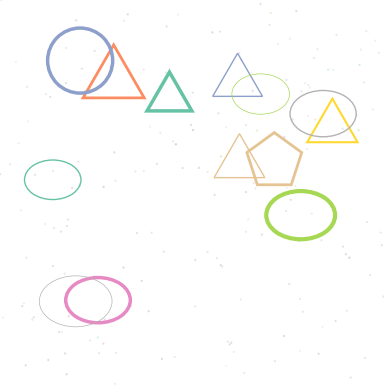[{"shape": "oval", "thickness": 1, "radius": 0.37, "center": [0.137, 0.533]}, {"shape": "triangle", "thickness": 2.5, "radius": 0.34, "center": [0.44, 0.746]}, {"shape": "triangle", "thickness": 2, "radius": 0.46, "center": [0.295, 0.792]}, {"shape": "triangle", "thickness": 1, "radius": 0.37, "center": [0.617, 0.787]}, {"shape": "circle", "thickness": 2.5, "radius": 0.42, "center": [0.208, 0.843]}, {"shape": "oval", "thickness": 2.5, "radius": 0.42, "center": [0.255, 0.22]}, {"shape": "oval", "thickness": 0.5, "radius": 0.37, "center": [0.677, 0.756]}, {"shape": "oval", "thickness": 3, "radius": 0.45, "center": [0.781, 0.441]}, {"shape": "triangle", "thickness": 1.5, "radius": 0.38, "center": [0.863, 0.668]}, {"shape": "pentagon", "thickness": 2, "radius": 0.37, "center": [0.712, 0.581]}, {"shape": "triangle", "thickness": 1, "radius": 0.38, "center": [0.622, 0.577]}, {"shape": "oval", "thickness": 0.5, "radius": 0.47, "center": [0.197, 0.217]}, {"shape": "oval", "thickness": 1, "radius": 0.43, "center": [0.839, 0.705]}]